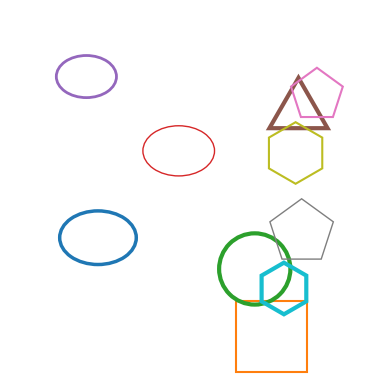[{"shape": "oval", "thickness": 2.5, "radius": 0.5, "center": [0.254, 0.383]}, {"shape": "square", "thickness": 1.5, "radius": 0.46, "center": [0.705, 0.126]}, {"shape": "circle", "thickness": 3, "radius": 0.46, "center": [0.662, 0.301]}, {"shape": "oval", "thickness": 1, "radius": 0.47, "center": [0.464, 0.608]}, {"shape": "oval", "thickness": 2, "radius": 0.39, "center": [0.224, 0.801]}, {"shape": "triangle", "thickness": 3, "radius": 0.44, "center": [0.775, 0.711]}, {"shape": "pentagon", "thickness": 1.5, "radius": 0.35, "center": [0.823, 0.753]}, {"shape": "pentagon", "thickness": 1, "radius": 0.43, "center": [0.783, 0.397]}, {"shape": "hexagon", "thickness": 1.5, "radius": 0.4, "center": [0.768, 0.603]}, {"shape": "hexagon", "thickness": 3, "radius": 0.34, "center": [0.738, 0.251]}]